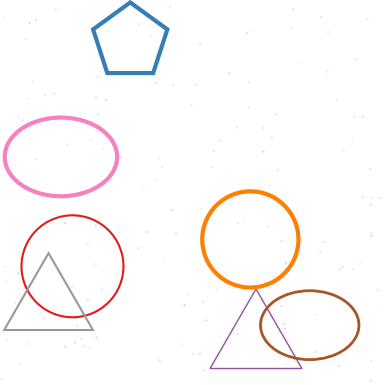[{"shape": "circle", "thickness": 1.5, "radius": 0.66, "center": [0.188, 0.308]}, {"shape": "pentagon", "thickness": 3, "radius": 0.51, "center": [0.338, 0.892]}, {"shape": "triangle", "thickness": 1, "radius": 0.69, "center": [0.665, 0.112]}, {"shape": "circle", "thickness": 3, "radius": 0.62, "center": [0.65, 0.378]}, {"shape": "oval", "thickness": 2, "radius": 0.64, "center": [0.804, 0.155]}, {"shape": "oval", "thickness": 3, "radius": 0.73, "center": [0.158, 0.592]}, {"shape": "triangle", "thickness": 1.5, "radius": 0.67, "center": [0.126, 0.209]}]